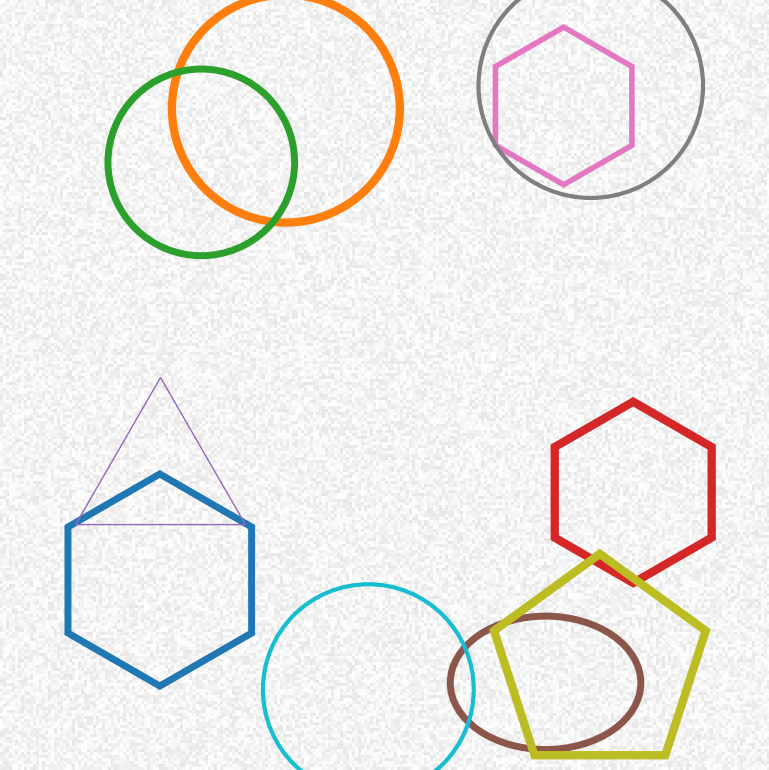[{"shape": "hexagon", "thickness": 2.5, "radius": 0.69, "center": [0.208, 0.247]}, {"shape": "circle", "thickness": 3, "radius": 0.74, "center": [0.371, 0.859]}, {"shape": "circle", "thickness": 2.5, "radius": 0.61, "center": [0.261, 0.789]}, {"shape": "hexagon", "thickness": 3, "radius": 0.59, "center": [0.822, 0.361]}, {"shape": "triangle", "thickness": 0.5, "radius": 0.64, "center": [0.208, 0.382]}, {"shape": "oval", "thickness": 2.5, "radius": 0.62, "center": [0.709, 0.113]}, {"shape": "hexagon", "thickness": 2, "radius": 0.51, "center": [0.732, 0.862]}, {"shape": "circle", "thickness": 1.5, "radius": 0.73, "center": [0.767, 0.889]}, {"shape": "pentagon", "thickness": 3, "radius": 0.72, "center": [0.779, 0.136]}, {"shape": "circle", "thickness": 1.5, "radius": 0.68, "center": [0.478, 0.104]}]